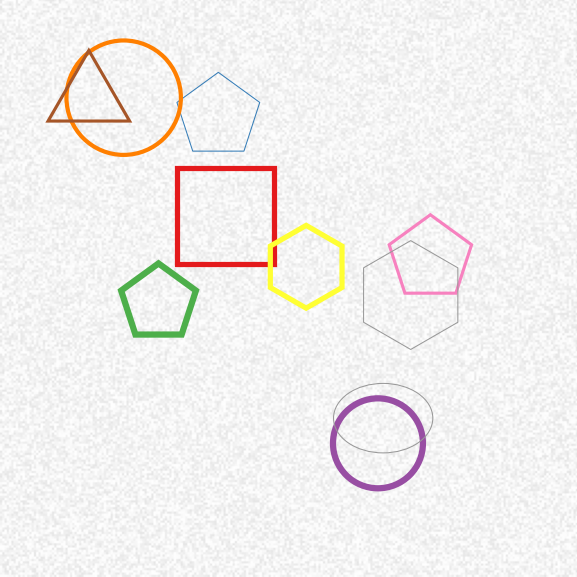[{"shape": "square", "thickness": 2.5, "radius": 0.42, "center": [0.391, 0.626]}, {"shape": "pentagon", "thickness": 0.5, "radius": 0.38, "center": [0.378, 0.798]}, {"shape": "pentagon", "thickness": 3, "radius": 0.34, "center": [0.275, 0.475]}, {"shape": "circle", "thickness": 3, "radius": 0.39, "center": [0.654, 0.231]}, {"shape": "circle", "thickness": 2, "radius": 0.5, "center": [0.214, 0.83]}, {"shape": "hexagon", "thickness": 2.5, "radius": 0.36, "center": [0.53, 0.537]}, {"shape": "triangle", "thickness": 1.5, "radius": 0.41, "center": [0.154, 0.83]}, {"shape": "pentagon", "thickness": 1.5, "radius": 0.38, "center": [0.745, 0.552]}, {"shape": "oval", "thickness": 0.5, "radius": 0.43, "center": [0.663, 0.275]}, {"shape": "hexagon", "thickness": 0.5, "radius": 0.47, "center": [0.711, 0.488]}]